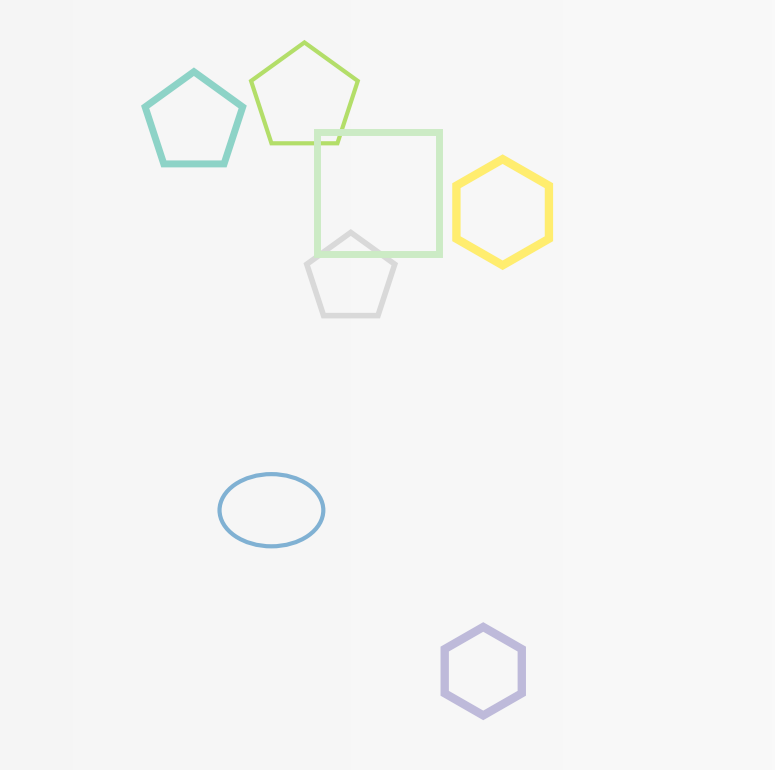[{"shape": "pentagon", "thickness": 2.5, "radius": 0.33, "center": [0.25, 0.841]}, {"shape": "hexagon", "thickness": 3, "radius": 0.29, "center": [0.624, 0.128]}, {"shape": "oval", "thickness": 1.5, "radius": 0.33, "center": [0.35, 0.337]}, {"shape": "pentagon", "thickness": 1.5, "radius": 0.36, "center": [0.393, 0.872]}, {"shape": "pentagon", "thickness": 2, "radius": 0.3, "center": [0.453, 0.638]}, {"shape": "square", "thickness": 2.5, "radius": 0.39, "center": [0.488, 0.749]}, {"shape": "hexagon", "thickness": 3, "radius": 0.34, "center": [0.649, 0.724]}]